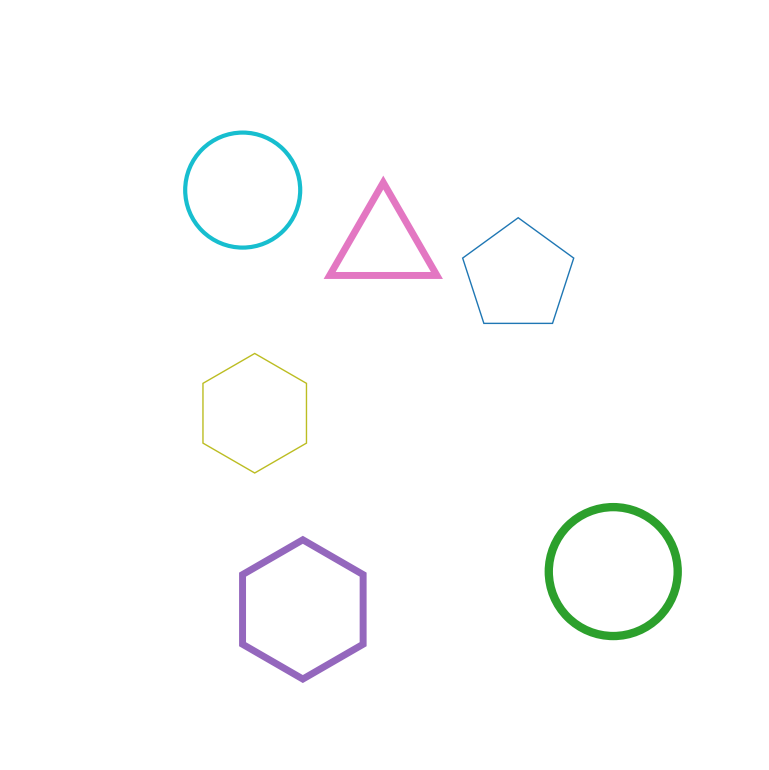[{"shape": "pentagon", "thickness": 0.5, "radius": 0.38, "center": [0.673, 0.641]}, {"shape": "circle", "thickness": 3, "radius": 0.42, "center": [0.796, 0.258]}, {"shape": "hexagon", "thickness": 2.5, "radius": 0.45, "center": [0.393, 0.209]}, {"shape": "triangle", "thickness": 2.5, "radius": 0.4, "center": [0.498, 0.682]}, {"shape": "hexagon", "thickness": 0.5, "radius": 0.39, "center": [0.331, 0.463]}, {"shape": "circle", "thickness": 1.5, "radius": 0.37, "center": [0.315, 0.753]}]